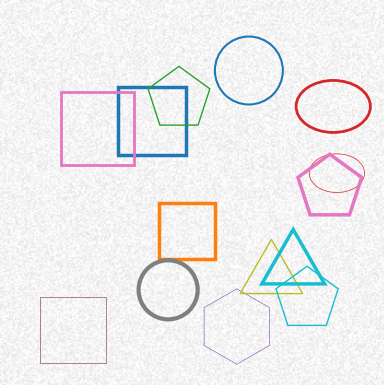[{"shape": "circle", "thickness": 1.5, "radius": 0.44, "center": [0.646, 0.817]}, {"shape": "square", "thickness": 2.5, "radius": 0.44, "center": [0.394, 0.687]}, {"shape": "square", "thickness": 2.5, "radius": 0.36, "center": [0.485, 0.4]}, {"shape": "pentagon", "thickness": 1, "radius": 0.42, "center": [0.465, 0.743]}, {"shape": "oval", "thickness": 2, "radius": 0.48, "center": [0.866, 0.724]}, {"shape": "oval", "thickness": 0.5, "radius": 0.36, "center": [0.875, 0.55]}, {"shape": "hexagon", "thickness": 0.5, "radius": 0.49, "center": [0.615, 0.152]}, {"shape": "square", "thickness": 0.5, "radius": 0.43, "center": [0.189, 0.144]}, {"shape": "pentagon", "thickness": 2.5, "radius": 0.43, "center": [0.857, 0.512]}, {"shape": "square", "thickness": 2, "radius": 0.48, "center": [0.254, 0.665]}, {"shape": "circle", "thickness": 3, "radius": 0.38, "center": [0.437, 0.247]}, {"shape": "triangle", "thickness": 1, "radius": 0.47, "center": [0.705, 0.284]}, {"shape": "triangle", "thickness": 2.5, "radius": 0.47, "center": [0.762, 0.31]}, {"shape": "pentagon", "thickness": 1, "radius": 0.42, "center": [0.798, 0.224]}]